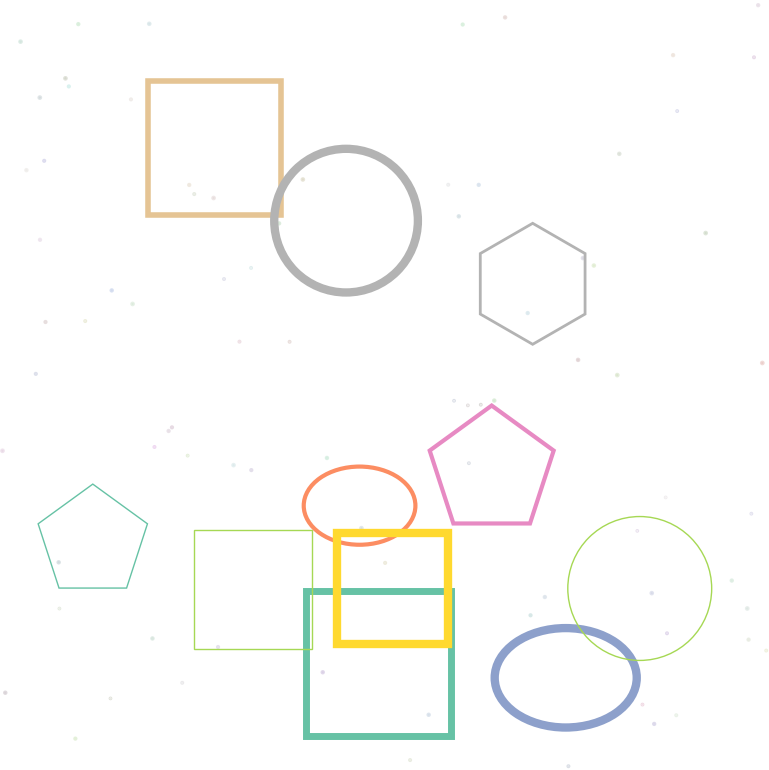[{"shape": "square", "thickness": 2.5, "radius": 0.47, "center": [0.492, 0.139]}, {"shape": "pentagon", "thickness": 0.5, "radius": 0.37, "center": [0.121, 0.297]}, {"shape": "oval", "thickness": 1.5, "radius": 0.36, "center": [0.467, 0.343]}, {"shape": "oval", "thickness": 3, "radius": 0.46, "center": [0.735, 0.12]}, {"shape": "pentagon", "thickness": 1.5, "radius": 0.42, "center": [0.639, 0.389]}, {"shape": "circle", "thickness": 0.5, "radius": 0.47, "center": [0.831, 0.236]}, {"shape": "square", "thickness": 0.5, "radius": 0.38, "center": [0.328, 0.235]}, {"shape": "square", "thickness": 3, "radius": 0.36, "center": [0.509, 0.236]}, {"shape": "square", "thickness": 2, "radius": 0.43, "center": [0.278, 0.808]}, {"shape": "circle", "thickness": 3, "radius": 0.47, "center": [0.449, 0.713]}, {"shape": "hexagon", "thickness": 1, "radius": 0.39, "center": [0.692, 0.631]}]